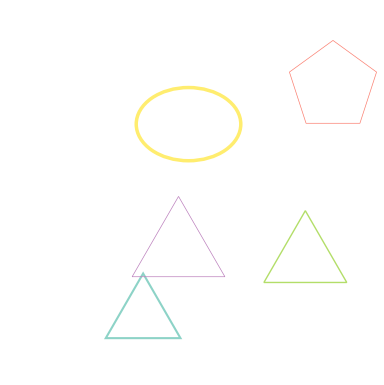[{"shape": "triangle", "thickness": 1.5, "radius": 0.56, "center": [0.372, 0.178]}, {"shape": "pentagon", "thickness": 0.5, "radius": 0.59, "center": [0.865, 0.776]}, {"shape": "triangle", "thickness": 1, "radius": 0.62, "center": [0.793, 0.328]}, {"shape": "triangle", "thickness": 0.5, "radius": 0.7, "center": [0.464, 0.351]}, {"shape": "oval", "thickness": 2.5, "radius": 0.68, "center": [0.49, 0.678]}]